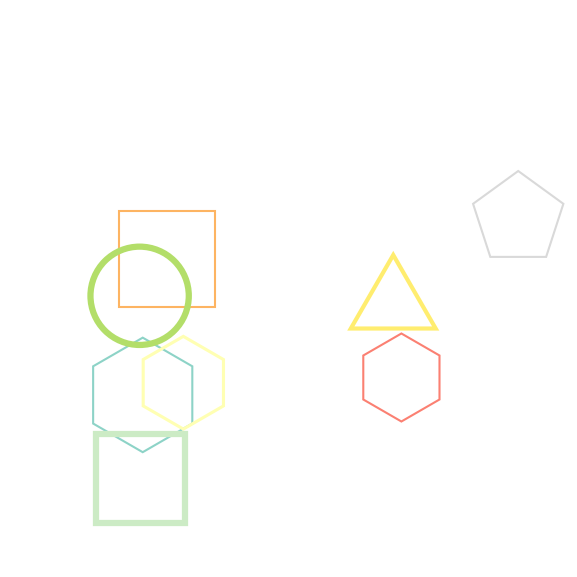[{"shape": "hexagon", "thickness": 1, "radius": 0.5, "center": [0.247, 0.315]}, {"shape": "hexagon", "thickness": 1.5, "radius": 0.4, "center": [0.317, 0.336]}, {"shape": "hexagon", "thickness": 1, "radius": 0.38, "center": [0.695, 0.345]}, {"shape": "square", "thickness": 1, "radius": 0.42, "center": [0.289, 0.551]}, {"shape": "circle", "thickness": 3, "radius": 0.43, "center": [0.242, 0.487]}, {"shape": "pentagon", "thickness": 1, "radius": 0.41, "center": [0.897, 0.621]}, {"shape": "square", "thickness": 3, "radius": 0.38, "center": [0.243, 0.171]}, {"shape": "triangle", "thickness": 2, "radius": 0.42, "center": [0.681, 0.473]}]